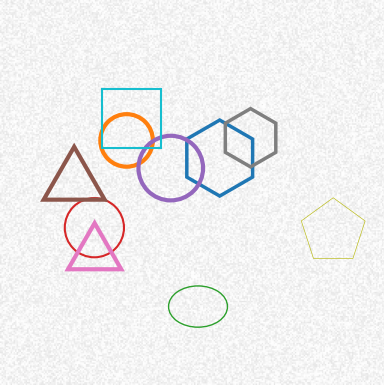[{"shape": "hexagon", "thickness": 2.5, "radius": 0.49, "center": [0.571, 0.589]}, {"shape": "circle", "thickness": 3, "radius": 0.34, "center": [0.329, 0.635]}, {"shape": "oval", "thickness": 1, "radius": 0.38, "center": [0.514, 0.204]}, {"shape": "circle", "thickness": 1.5, "radius": 0.38, "center": [0.245, 0.409]}, {"shape": "circle", "thickness": 3, "radius": 0.42, "center": [0.444, 0.563]}, {"shape": "triangle", "thickness": 3, "radius": 0.46, "center": [0.193, 0.527]}, {"shape": "triangle", "thickness": 3, "radius": 0.4, "center": [0.246, 0.341]}, {"shape": "hexagon", "thickness": 2.5, "radius": 0.38, "center": [0.651, 0.642]}, {"shape": "pentagon", "thickness": 0.5, "radius": 0.44, "center": [0.865, 0.399]}, {"shape": "square", "thickness": 1.5, "radius": 0.38, "center": [0.342, 0.692]}]